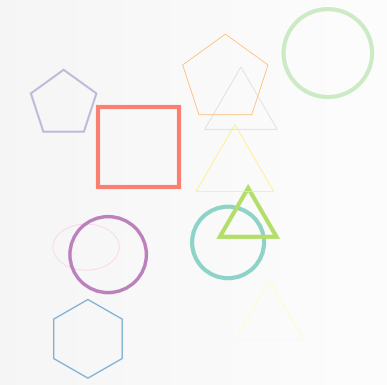[{"shape": "circle", "thickness": 3, "radius": 0.46, "center": [0.589, 0.37]}, {"shape": "triangle", "thickness": 0.5, "radius": 0.51, "center": [0.695, 0.169]}, {"shape": "pentagon", "thickness": 1.5, "radius": 0.44, "center": [0.164, 0.73]}, {"shape": "square", "thickness": 3, "radius": 0.52, "center": [0.359, 0.619]}, {"shape": "hexagon", "thickness": 1, "radius": 0.51, "center": [0.227, 0.12]}, {"shape": "pentagon", "thickness": 0.5, "radius": 0.58, "center": [0.582, 0.796]}, {"shape": "triangle", "thickness": 3, "radius": 0.42, "center": [0.64, 0.427]}, {"shape": "oval", "thickness": 0.5, "radius": 0.43, "center": [0.222, 0.358]}, {"shape": "triangle", "thickness": 0.5, "radius": 0.54, "center": [0.622, 0.718]}, {"shape": "circle", "thickness": 2.5, "radius": 0.49, "center": [0.279, 0.339]}, {"shape": "circle", "thickness": 3, "radius": 0.57, "center": [0.846, 0.862]}, {"shape": "triangle", "thickness": 0.5, "radius": 0.58, "center": [0.606, 0.561]}]